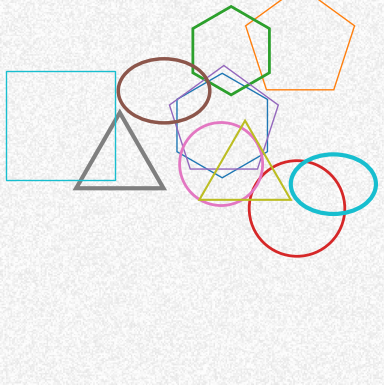[{"shape": "hexagon", "thickness": 1, "radius": 0.68, "center": [0.577, 0.674]}, {"shape": "pentagon", "thickness": 1, "radius": 0.74, "center": [0.78, 0.887]}, {"shape": "hexagon", "thickness": 2, "radius": 0.57, "center": [0.6, 0.868]}, {"shape": "circle", "thickness": 2, "radius": 0.62, "center": [0.771, 0.458]}, {"shape": "pentagon", "thickness": 1, "radius": 0.74, "center": [0.582, 0.681]}, {"shape": "oval", "thickness": 2.5, "radius": 0.59, "center": [0.426, 0.764]}, {"shape": "circle", "thickness": 2, "radius": 0.54, "center": [0.574, 0.574]}, {"shape": "triangle", "thickness": 3, "radius": 0.65, "center": [0.311, 0.576]}, {"shape": "triangle", "thickness": 1.5, "radius": 0.69, "center": [0.636, 0.55]}, {"shape": "square", "thickness": 1, "radius": 0.7, "center": [0.157, 0.674]}, {"shape": "oval", "thickness": 3, "radius": 0.55, "center": [0.866, 0.522]}]